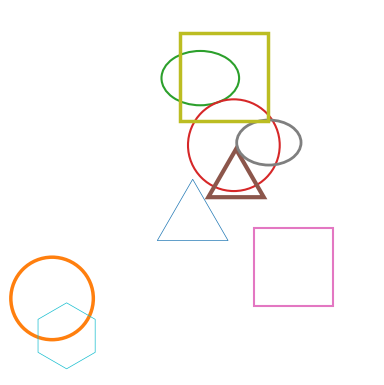[{"shape": "triangle", "thickness": 0.5, "radius": 0.53, "center": [0.5, 0.428]}, {"shape": "circle", "thickness": 2.5, "radius": 0.54, "center": [0.135, 0.225]}, {"shape": "oval", "thickness": 1.5, "radius": 0.5, "center": [0.52, 0.797]}, {"shape": "circle", "thickness": 1.5, "radius": 0.6, "center": [0.607, 0.623]}, {"shape": "triangle", "thickness": 3, "radius": 0.42, "center": [0.613, 0.529]}, {"shape": "square", "thickness": 1.5, "radius": 0.51, "center": [0.763, 0.306]}, {"shape": "oval", "thickness": 2, "radius": 0.42, "center": [0.698, 0.63]}, {"shape": "square", "thickness": 2.5, "radius": 0.57, "center": [0.581, 0.8]}, {"shape": "hexagon", "thickness": 0.5, "radius": 0.43, "center": [0.173, 0.128]}]